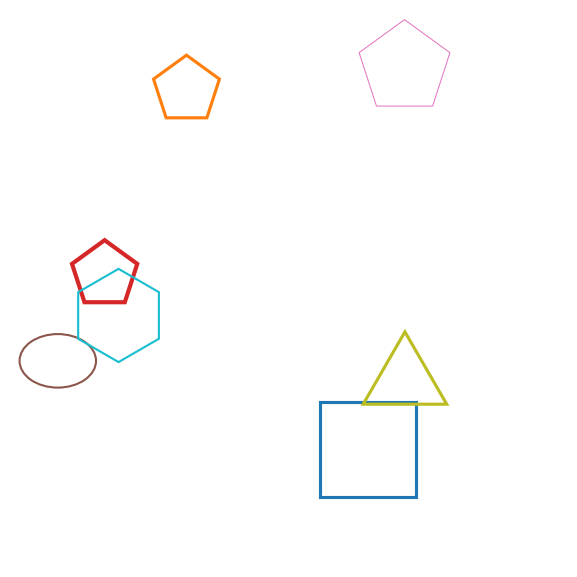[{"shape": "square", "thickness": 1.5, "radius": 0.41, "center": [0.637, 0.221]}, {"shape": "pentagon", "thickness": 1.5, "radius": 0.3, "center": [0.323, 0.844]}, {"shape": "pentagon", "thickness": 2, "radius": 0.3, "center": [0.181, 0.524]}, {"shape": "oval", "thickness": 1, "radius": 0.33, "center": [0.1, 0.374]}, {"shape": "pentagon", "thickness": 0.5, "radius": 0.41, "center": [0.7, 0.882]}, {"shape": "triangle", "thickness": 1.5, "radius": 0.42, "center": [0.701, 0.341]}, {"shape": "hexagon", "thickness": 1, "radius": 0.4, "center": [0.205, 0.453]}]